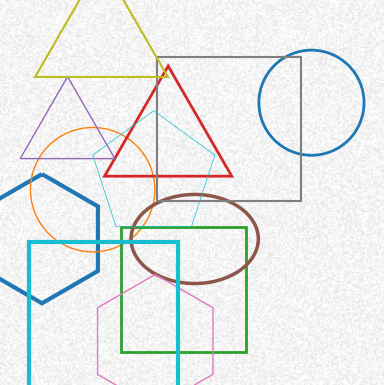[{"shape": "circle", "thickness": 2, "radius": 0.68, "center": [0.809, 0.733]}, {"shape": "hexagon", "thickness": 3, "radius": 0.84, "center": [0.109, 0.38]}, {"shape": "circle", "thickness": 1, "radius": 0.81, "center": [0.241, 0.507]}, {"shape": "square", "thickness": 2, "radius": 0.81, "center": [0.476, 0.249]}, {"shape": "triangle", "thickness": 2, "radius": 0.95, "center": [0.437, 0.638]}, {"shape": "triangle", "thickness": 1, "radius": 0.71, "center": [0.175, 0.659]}, {"shape": "oval", "thickness": 2.5, "radius": 0.83, "center": [0.506, 0.379]}, {"shape": "hexagon", "thickness": 1, "radius": 0.87, "center": [0.403, 0.114]}, {"shape": "square", "thickness": 1.5, "radius": 0.94, "center": [0.596, 0.666]}, {"shape": "triangle", "thickness": 1.5, "radius": 1.0, "center": [0.264, 0.9]}, {"shape": "pentagon", "thickness": 0.5, "radius": 0.83, "center": [0.399, 0.546]}, {"shape": "square", "thickness": 3, "radius": 0.97, "center": [0.268, 0.177]}]